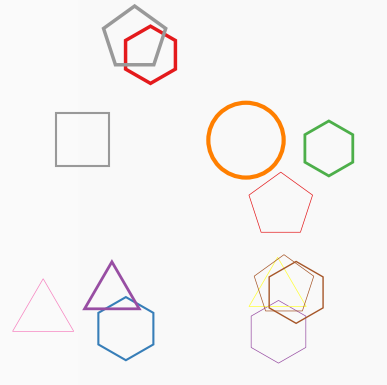[{"shape": "hexagon", "thickness": 2.5, "radius": 0.37, "center": [0.388, 0.858]}, {"shape": "pentagon", "thickness": 0.5, "radius": 0.43, "center": [0.725, 0.467]}, {"shape": "hexagon", "thickness": 1.5, "radius": 0.41, "center": [0.325, 0.146]}, {"shape": "hexagon", "thickness": 2, "radius": 0.36, "center": [0.849, 0.614]}, {"shape": "hexagon", "thickness": 0.5, "radius": 0.41, "center": [0.719, 0.138]}, {"shape": "triangle", "thickness": 2, "radius": 0.41, "center": [0.289, 0.239]}, {"shape": "circle", "thickness": 3, "radius": 0.49, "center": [0.635, 0.636]}, {"shape": "triangle", "thickness": 0.5, "radius": 0.43, "center": [0.716, 0.246]}, {"shape": "hexagon", "thickness": 1, "radius": 0.4, "center": [0.764, 0.241]}, {"shape": "pentagon", "thickness": 0.5, "radius": 0.4, "center": [0.733, 0.258]}, {"shape": "triangle", "thickness": 0.5, "radius": 0.46, "center": [0.111, 0.185]}, {"shape": "pentagon", "thickness": 2.5, "radius": 0.42, "center": [0.347, 0.9]}, {"shape": "square", "thickness": 1.5, "radius": 0.34, "center": [0.213, 0.636]}]